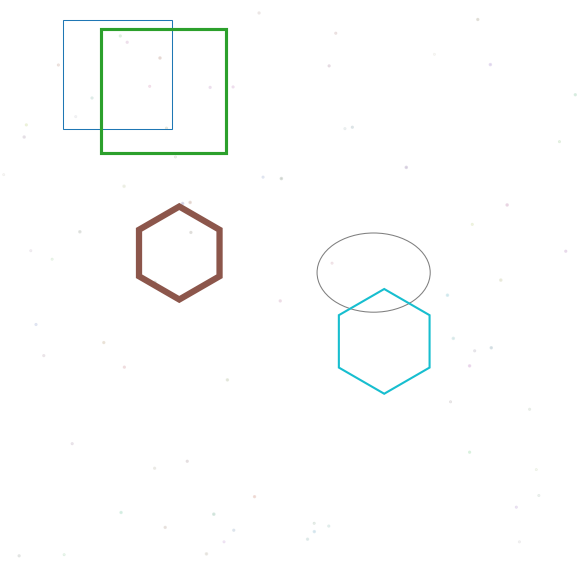[{"shape": "square", "thickness": 0.5, "radius": 0.47, "center": [0.203, 0.871]}, {"shape": "square", "thickness": 1.5, "radius": 0.54, "center": [0.283, 0.842]}, {"shape": "hexagon", "thickness": 3, "radius": 0.4, "center": [0.31, 0.561]}, {"shape": "oval", "thickness": 0.5, "radius": 0.49, "center": [0.647, 0.527]}, {"shape": "hexagon", "thickness": 1, "radius": 0.45, "center": [0.665, 0.408]}]